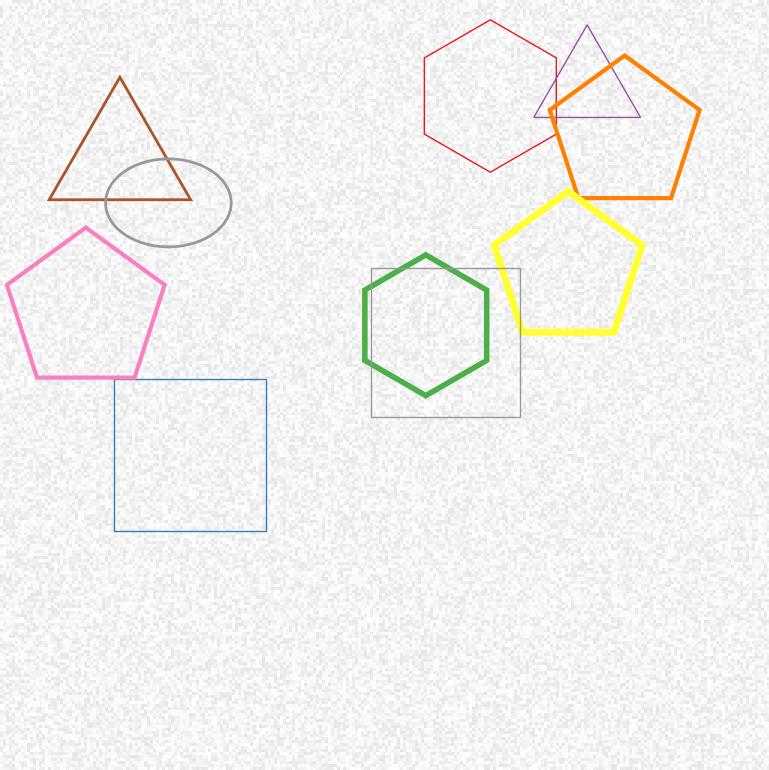[{"shape": "hexagon", "thickness": 0.5, "radius": 0.49, "center": [0.637, 0.875]}, {"shape": "square", "thickness": 0.5, "radius": 0.49, "center": [0.247, 0.409]}, {"shape": "hexagon", "thickness": 2, "radius": 0.46, "center": [0.553, 0.578]}, {"shape": "triangle", "thickness": 0.5, "radius": 0.4, "center": [0.763, 0.888]}, {"shape": "pentagon", "thickness": 1.5, "radius": 0.51, "center": [0.811, 0.825]}, {"shape": "pentagon", "thickness": 2.5, "radius": 0.51, "center": [0.738, 0.65]}, {"shape": "triangle", "thickness": 1, "radius": 0.53, "center": [0.156, 0.794]}, {"shape": "pentagon", "thickness": 1.5, "radius": 0.54, "center": [0.111, 0.597]}, {"shape": "square", "thickness": 0.5, "radius": 0.48, "center": [0.579, 0.555]}, {"shape": "oval", "thickness": 1, "radius": 0.41, "center": [0.219, 0.736]}]